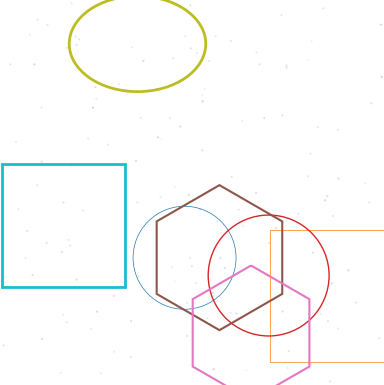[{"shape": "circle", "thickness": 0.5, "radius": 0.67, "center": [0.479, 0.33]}, {"shape": "square", "thickness": 0.5, "radius": 0.86, "center": [0.871, 0.231]}, {"shape": "circle", "thickness": 1, "radius": 0.79, "center": [0.698, 0.284]}, {"shape": "hexagon", "thickness": 1.5, "radius": 0.94, "center": [0.57, 0.331]}, {"shape": "hexagon", "thickness": 1.5, "radius": 0.87, "center": [0.652, 0.135]}, {"shape": "oval", "thickness": 2, "radius": 0.89, "center": [0.357, 0.886]}, {"shape": "square", "thickness": 2, "radius": 0.8, "center": [0.164, 0.413]}]